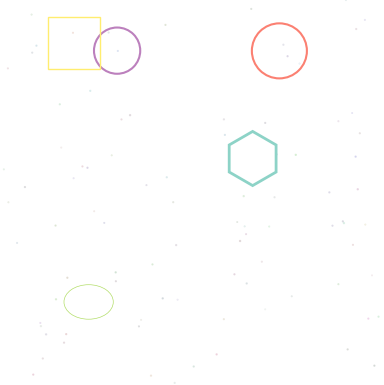[{"shape": "hexagon", "thickness": 2, "radius": 0.35, "center": [0.656, 0.588]}, {"shape": "circle", "thickness": 1.5, "radius": 0.36, "center": [0.726, 0.868]}, {"shape": "oval", "thickness": 0.5, "radius": 0.32, "center": [0.23, 0.216]}, {"shape": "circle", "thickness": 1.5, "radius": 0.3, "center": [0.304, 0.868]}, {"shape": "square", "thickness": 1, "radius": 0.34, "center": [0.193, 0.888]}]